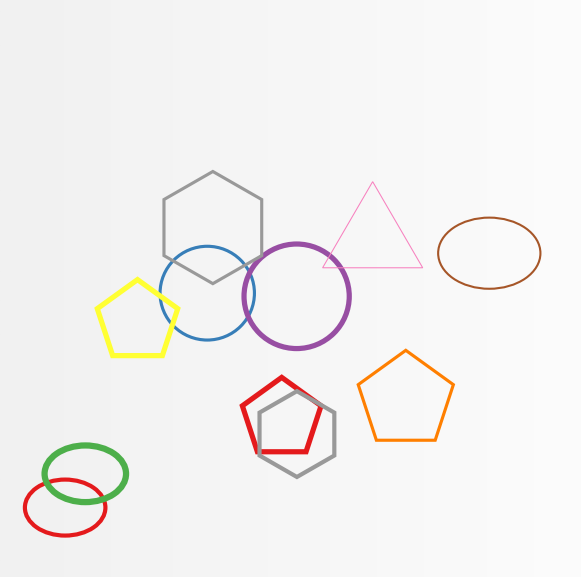[{"shape": "oval", "thickness": 2, "radius": 0.35, "center": [0.112, 0.12]}, {"shape": "pentagon", "thickness": 2.5, "radius": 0.36, "center": [0.485, 0.274]}, {"shape": "circle", "thickness": 1.5, "radius": 0.41, "center": [0.357, 0.491]}, {"shape": "oval", "thickness": 3, "radius": 0.35, "center": [0.147, 0.179]}, {"shape": "circle", "thickness": 2.5, "radius": 0.45, "center": [0.51, 0.486]}, {"shape": "pentagon", "thickness": 1.5, "radius": 0.43, "center": [0.698, 0.306]}, {"shape": "pentagon", "thickness": 2.5, "radius": 0.36, "center": [0.237, 0.442]}, {"shape": "oval", "thickness": 1, "radius": 0.44, "center": [0.842, 0.561]}, {"shape": "triangle", "thickness": 0.5, "radius": 0.5, "center": [0.641, 0.585]}, {"shape": "hexagon", "thickness": 1.5, "radius": 0.49, "center": [0.366, 0.605]}, {"shape": "hexagon", "thickness": 2, "radius": 0.37, "center": [0.511, 0.248]}]